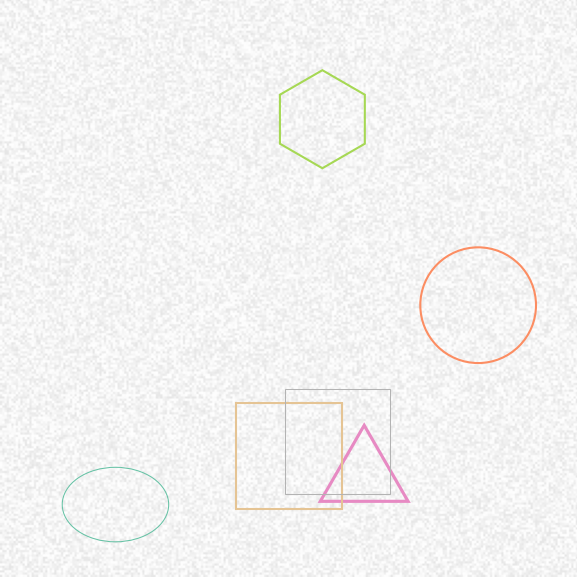[{"shape": "oval", "thickness": 0.5, "radius": 0.46, "center": [0.2, 0.125]}, {"shape": "circle", "thickness": 1, "radius": 0.5, "center": [0.828, 0.471]}, {"shape": "triangle", "thickness": 1.5, "radius": 0.44, "center": [0.631, 0.175]}, {"shape": "hexagon", "thickness": 1, "radius": 0.42, "center": [0.558, 0.793]}, {"shape": "square", "thickness": 1, "radius": 0.46, "center": [0.5, 0.21]}, {"shape": "square", "thickness": 0.5, "radius": 0.45, "center": [0.585, 0.234]}]